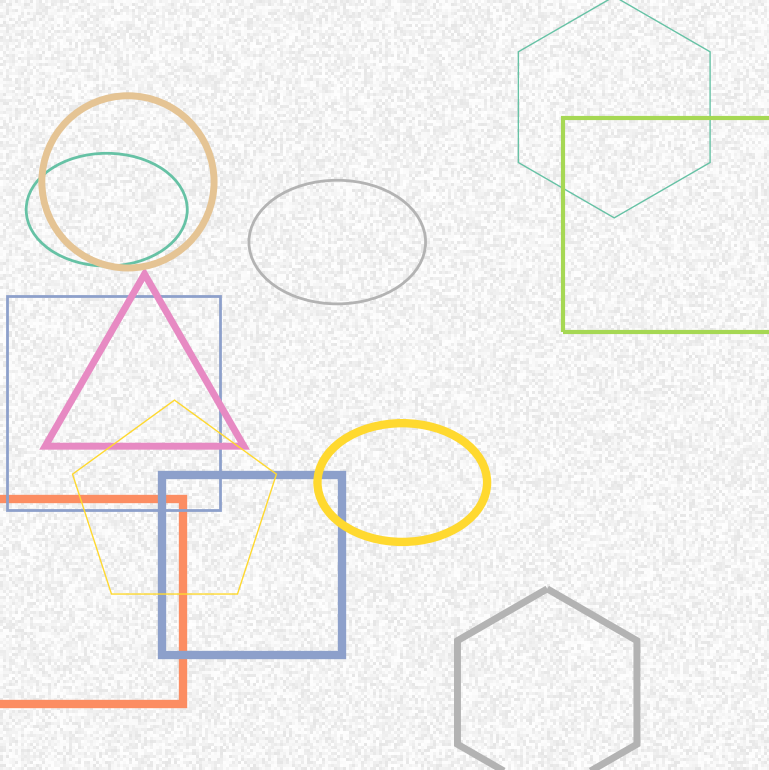[{"shape": "hexagon", "thickness": 0.5, "radius": 0.72, "center": [0.798, 0.861]}, {"shape": "oval", "thickness": 1, "radius": 0.52, "center": [0.139, 0.728]}, {"shape": "square", "thickness": 3, "radius": 0.66, "center": [0.105, 0.219]}, {"shape": "square", "thickness": 3, "radius": 0.59, "center": [0.327, 0.266]}, {"shape": "square", "thickness": 1, "radius": 0.69, "center": [0.147, 0.477]}, {"shape": "triangle", "thickness": 2.5, "radius": 0.75, "center": [0.188, 0.495]}, {"shape": "square", "thickness": 1.5, "radius": 0.69, "center": [0.87, 0.708]}, {"shape": "pentagon", "thickness": 0.5, "radius": 0.7, "center": [0.227, 0.341]}, {"shape": "oval", "thickness": 3, "radius": 0.55, "center": [0.522, 0.373]}, {"shape": "circle", "thickness": 2.5, "radius": 0.56, "center": [0.166, 0.764]}, {"shape": "hexagon", "thickness": 2.5, "radius": 0.67, "center": [0.711, 0.101]}, {"shape": "oval", "thickness": 1, "radius": 0.57, "center": [0.438, 0.686]}]